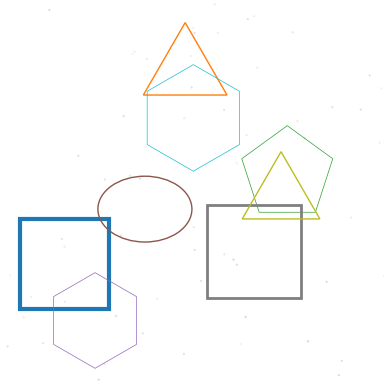[{"shape": "square", "thickness": 3, "radius": 0.58, "center": [0.167, 0.314]}, {"shape": "triangle", "thickness": 1, "radius": 0.63, "center": [0.481, 0.816]}, {"shape": "pentagon", "thickness": 0.5, "radius": 0.62, "center": [0.746, 0.549]}, {"shape": "hexagon", "thickness": 0.5, "radius": 0.62, "center": [0.247, 0.168]}, {"shape": "oval", "thickness": 1, "radius": 0.61, "center": [0.376, 0.457]}, {"shape": "square", "thickness": 2, "radius": 0.61, "center": [0.66, 0.347]}, {"shape": "triangle", "thickness": 1, "radius": 0.58, "center": [0.73, 0.49]}, {"shape": "hexagon", "thickness": 0.5, "radius": 0.69, "center": [0.502, 0.694]}]